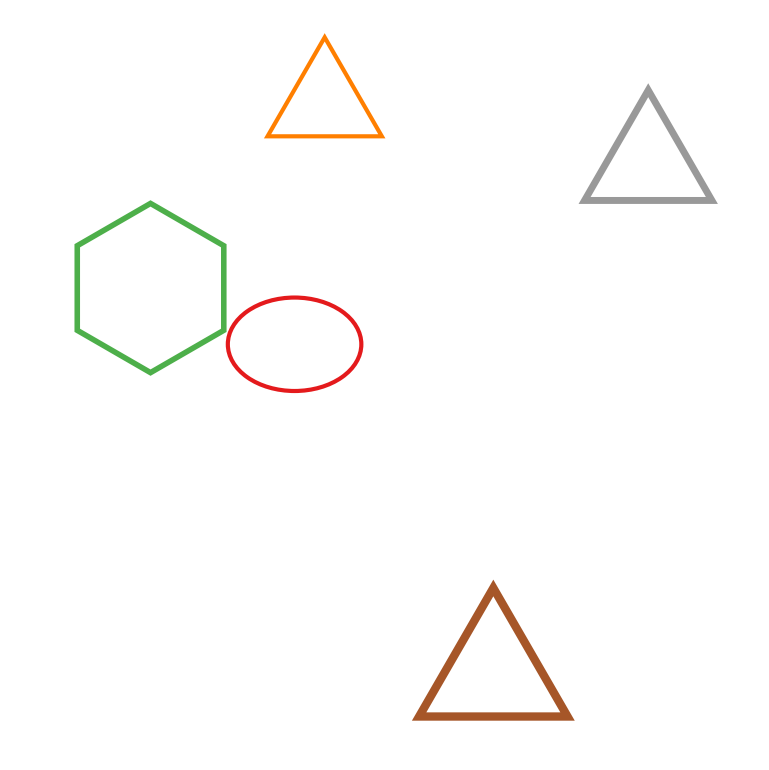[{"shape": "oval", "thickness": 1.5, "radius": 0.43, "center": [0.383, 0.553]}, {"shape": "hexagon", "thickness": 2, "radius": 0.55, "center": [0.195, 0.626]}, {"shape": "triangle", "thickness": 1.5, "radius": 0.43, "center": [0.422, 0.866]}, {"shape": "triangle", "thickness": 3, "radius": 0.56, "center": [0.641, 0.125]}, {"shape": "triangle", "thickness": 2.5, "radius": 0.48, "center": [0.842, 0.787]}]